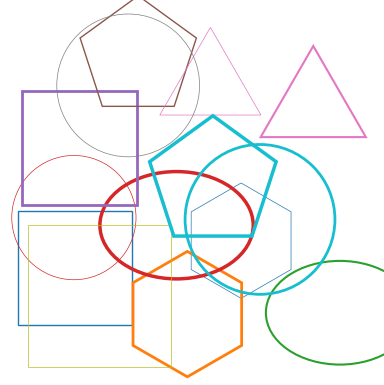[{"shape": "square", "thickness": 1, "radius": 0.74, "center": [0.195, 0.303]}, {"shape": "hexagon", "thickness": 0.5, "radius": 0.75, "center": [0.626, 0.375]}, {"shape": "hexagon", "thickness": 2, "radius": 0.81, "center": [0.487, 0.184]}, {"shape": "oval", "thickness": 1.5, "radius": 0.96, "center": [0.883, 0.188]}, {"shape": "circle", "thickness": 0.5, "radius": 0.81, "center": [0.192, 0.435]}, {"shape": "oval", "thickness": 2.5, "radius": 1.0, "center": [0.459, 0.415]}, {"shape": "square", "thickness": 2, "radius": 0.74, "center": [0.206, 0.616]}, {"shape": "pentagon", "thickness": 1, "radius": 0.79, "center": [0.359, 0.852]}, {"shape": "triangle", "thickness": 0.5, "radius": 0.76, "center": [0.546, 0.777]}, {"shape": "triangle", "thickness": 1.5, "radius": 0.79, "center": [0.814, 0.723]}, {"shape": "circle", "thickness": 0.5, "radius": 0.93, "center": [0.333, 0.778]}, {"shape": "square", "thickness": 0.5, "radius": 0.93, "center": [0.258, 0.231]}, {"shape": "pentagon", "thickness": 2.5, "radius": 0.86, "center": [0.553, 0.527]}, {"shape": "circle", "thickness": 2, "radius": 0.97, "center": [0.675, 0.43]}]